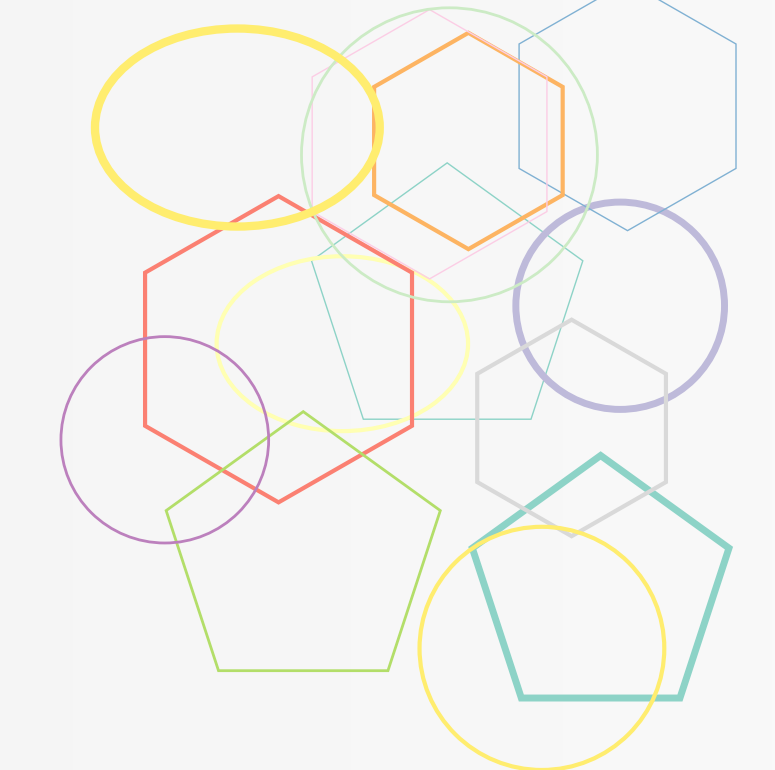[{"shape": "pentagon", "thickness": 0.5, "radius": 0.92, "center": [0.577, 0.604]}, {"shape": "pentagon", "thickness": 2.5, "radius": 0.87, "center": [0.775, 0.234]}, {"shape": "oval", "thickness": 1.5, "radius": 0.81, "center": [0.442, 0.554]}, {"shape": "circle", "thickness": 2.5, "radius": 0.67, "center": [0.8, 0.603]}, {"shape": "hexagon", "thickness": 1.5, "radius": 0.99, "center": [0.359, 0.546]}, {"shape": "hexagon", "thickness": 0.5, "radius": 0.81, "center": [0.81, 0.862]}, {"shape": "hexagon", "thickness": 1.5, "radius": 0.7, "center": [0.604, 0.817]}, {"shape": "pentagon", "thickness": 1, "radius": 0.93, "center": [0.391, 0.279]}, {"shape": "hexagon", "thickness": 0.5, "radius": 0.87, "center": [0.554, 0.813]}, {"shape": "hexagon", "thickness": 1.5, "radius": 0.7, "center": [0.738, 0.444]}, {"shape": "circle", "thickness": 1, "radius": 0.67, "center": [0.213, 0.429]}, {"shape": "circle", "thickness": 1, "radius": 0.95, "center": [0.58, 0.799]}, {"shape": "oval", "thickness": 3, "radius": 0.92, "center": [0.306, 0.834]}, {"shape": "circle", "thickness": 1.5, "radius": 0.79, "center": [0.699, 0.158]}]